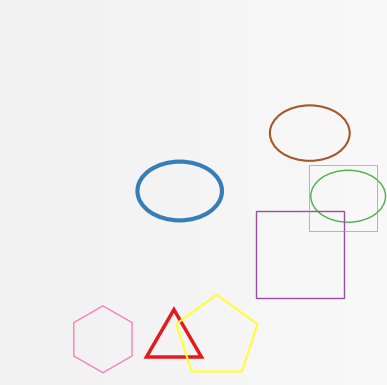[{"shape": "triangle", "thickness": 2.5, "radius": 0.41, "center": [0.449, 0.114]}, {"shape": "oval", "thickness": 3, "radius": 0.55, "center": [0.464, 0.504]}, {"shape": "oval", "thickness": 1, "radius": 0.48, "center": [0.898, 0.49]}, {"shape": "square", "thickness": 1, "radius": 0.57, "center": [0.773, 0.339]}, {"shape": "pentagon", "thickness": 1.5, "radius": 0.55, "center": [0.56, 0.124]}, {"shape": "oval", "thickness": 1.5, "radius": 0.51, "center": [0.799, 0.654]}, {"shape": "hexagon", "thickness": 1, "radius": 0.43, "center": [0.266, 0.119]}, {"shape": "square", "thickness": 0.5, "radius": 0.43, "center": [0.885, 0.486]}]